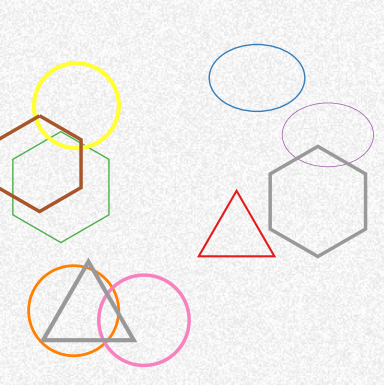[{"shape": "triangle", "thickness": 1.5, "radius": 0.57, "center": [0.614, 0.391]}, {"shape": "oval", "thickness": 1, "radius": 0.62, "center": [0.668, 0.798]}, {"shape": "hexagon", "thickness": 1, "radius": 0.72, "center": [0.158, 0.514]}, {"shape": "oval", "thickness": 0.5, "radius": 0.59, "center": [0.852, 0.65]}, {"shape": "circle", "thickness": 2, "radius": 0.58, "center": [0.191, 0.193]}, {"shape": "circle", "thickness": 3, "radius": 0.55, "center": [0.199, 0.725]}, {"shape": "hexagon", "thickness": 2.5, "radius": 0.62, "center": [0.103, 0.575]}, {"shape": "circle", "thickness": 2.5, "radius": 0.59, "center": [0.374, 0.168]}, {"shape": "hexagon", "thickness": 2.5, "radius": 0.72, "center": [0.826, 0.477]}, {"shape": "triangle", "thickness": 3, "radius": 0.68, "center": [0.23, 0.184]}]